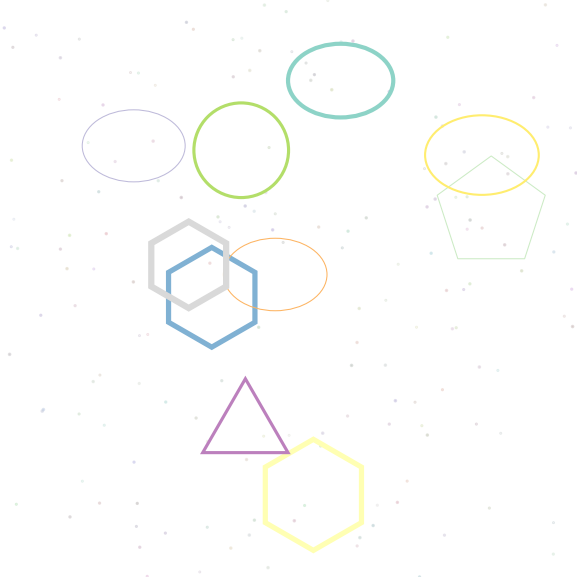[{"shape": "oval", "thickness": 2, "radius": 0.46, "center": [0.59, 0.86]}, {"shape": "hexagon", "thickness": 2.5, "radius": 0.48, "center": [0.543, 0.142]}, {"shape": "oval", "thickness": 0.5, "radius": 0.45, "center": [0.232, 0.747]}, {"shape": "hexagon", "thickness": 2.5, "radius": 0.43, "center": [0.367, 0.484]}, {"shape": "oval", "thickness": 0.5, "radius": 0.45, "center": [0.477, 0.524]}, {"shape": "circle", "thickness": 1.5, "radius": 0.41, "center": [0.418, 0.739]}, {"shape": "hexagon", "thickness": 3, "radius": 0.37, "center": [0.327, 0.54]}, {"shape": "triangle", "thickness": 1.5, "radius": 0.43, "center": [0.425, 0.258]}, {"shape": "pentagon", "thickness": 0.5, "radius": 0.49, "center": [0.851, 0.631]}, {"shape": "oval", "thickness": 1, "radius": 0.49, "center": [0.835, 0.731]}]